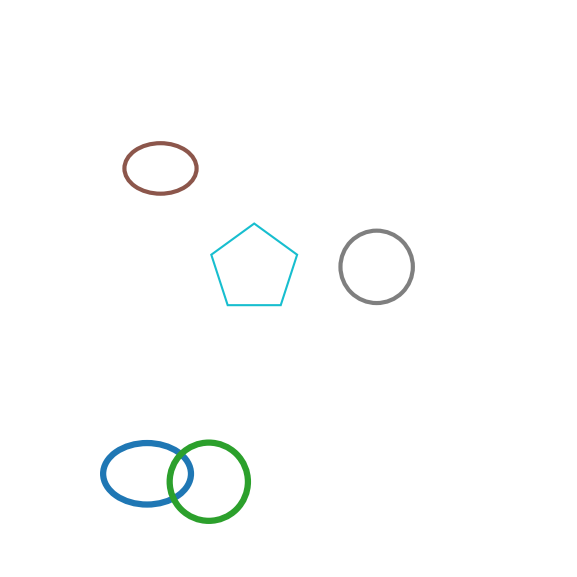[{"shape": "oval", "thickness": 3, "radius": 0.38, "center": [0.255, 0.179]}, {"shape": "circle", "thickness": 3, "radius": 0.34, "center": [0.362, 0.165]}, {"shape": "oval", "thickness": 2, "radius": 0.31, "center": [0.278, 0.707]}, {"shape": "circle", "thickness": 2, "radius": 0.31, "center": [0.652, 0.537]}, {"shape": "pentagon", "thickness": 1, "radius": 0.39, "center": [0.44, 0.534]}]